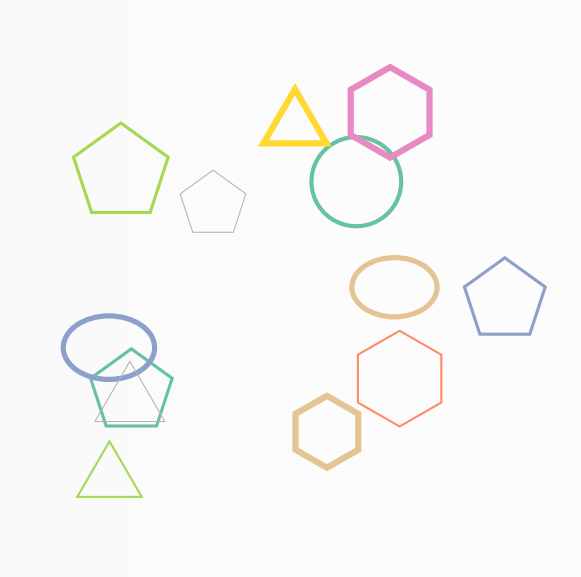[{"shape": "circle", "thickness": 2, "radius": 0.39, "center": [0.613, 0.685]}, {"shape": "pentagon", "thickness": 1.5, "radius": 0.37, "center": [0.226, 0.321]}, {"shape": "hexagon", "thickness": 1, "radius": 0.41, "center": [0.688, 0.343]}, {"shape": "oval", "thickness": 2.5, "radius": 0.39, "center": [0.187, 0.397]}, {"shape": "pentagon", "thickness": 1.5, "radius": 0.37, "center": [0.869, 0.48]}, {"shape": "hexagon", "thickness": 3, "radius": 0.39, "center": [0.671, 0.805]}, {"shape": "triangle", "thickness": 1, "radius": 0.32, "center": [0.188, 0.171]}, {"shape": "pentagon", "thickness": 1.5, "radius": 0.43, "center": [0.208, 0.7]}, {"shape": "triangle", "thickness": 3, "radius": 0.31, "center": [0.507, 0.782]}, {"shape": "oval", "thickness": 2.5, "radius": 0.37, "center": [0.679, 0.502]}, {"shape": "hexagon", "thickness": 3, "radius": 0.31, "center": [0.562, 0.251]}, {"shape": "triangle", "thickness": 0.5, "radius": 0.35, "center": [0.223, 0.304]}, {"shape": "pentagon", "thickness": 0.5, "radius": 0.3, "center": [0.366, 0.645]}]